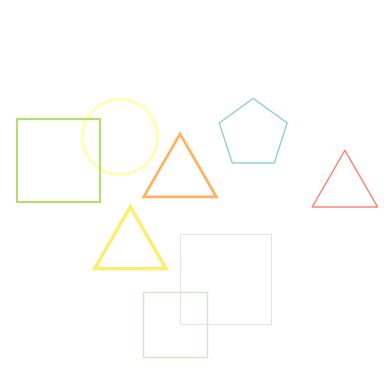[{"shape": "pentagon", "thickness": 1, "radius": 0.46, "center": [0.658, 0.652]}, {"shape": "circle", "thickness": 2, "radius": 0.49, "center": [0.311, 0.644]}, {"shape": "triangle", "thickness": 1, "radius": 0.49, "center": [0.896, 0.511]}, {"shape": "triangle", "thickness": 2, "radius": 0.54, "center": [0.468, 0.543]}, {"shape": "square", "thickness": 1.5, "radius": 0.54, "center": [0.152, 0.582]}, {"shape": "square", "thickness": 0.5, "radius": 0.59, "center": [0.586, 0.275]}, {"shape": "square", "thickness": 1, "radius": 0.42, "center": [0.454, 0.157]}, {"shape": "triangle", "thickness": 2.5, "radius": 0.54, "center": [0.339, 0.356]}]